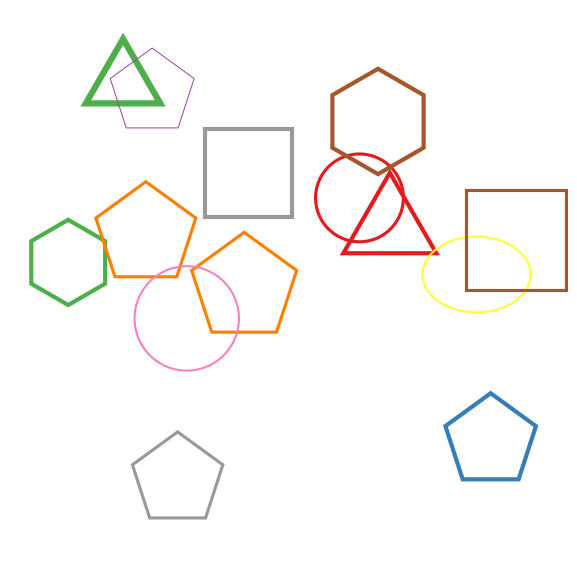[{"shape": "circle", "thickness": 1.5, "radius": 0.38, "center": [0.622, 0.656]}, {"shape": "triangle", "thickness": 2, "radius": 0.46, "center": [0.675, 0.607]}, {"shape": "pentagon", "thickness": 2, "radius": 0.41, "center": [0.85, 0.236]}, {"shape": "triangle", "thickness": 3, "radius": 0.37, "center": [0.213, 0.857]}, {"shape": "hexagon", "thickness": 2, "radius": 0.37, "center": [0.118, 0.545]}, {"shape": "pentagon", "thickness": 0.5, "radius": 0.38, "center": [0.264, 0.839]}, {"shape": "pentagon", "thickness": 1.5, "radius": 0.45, "center": [0.253, 0.593]}, {"shape": "pentagon", "thickness": 1.5, "radius": 0.48, "center": [0.423, 0.501]}, {"shape": "oval", "thickness": 1, "radius": 0.47, "center": [0.825, 0.524]}, {"shape": "square", "thickness": 1.5, "radius": 0.43, "center": [0.893, 0.584]}, {"shape": "hexagon", "thickness": 2, "radius": 0.46, "center": [0.655, 0.789]}, {"shape": "circle", "thickness": 1, "radius": 0.45, "center": [0.323, 0.448]}, {"shape": "pentagon", "thickness": 1.5, "radius": 0.41, "center": [0.308, 0.169]}, {"shape": "square", "thickness": 2, "radius": 0.38, "center": [0.43, 0.7]}]